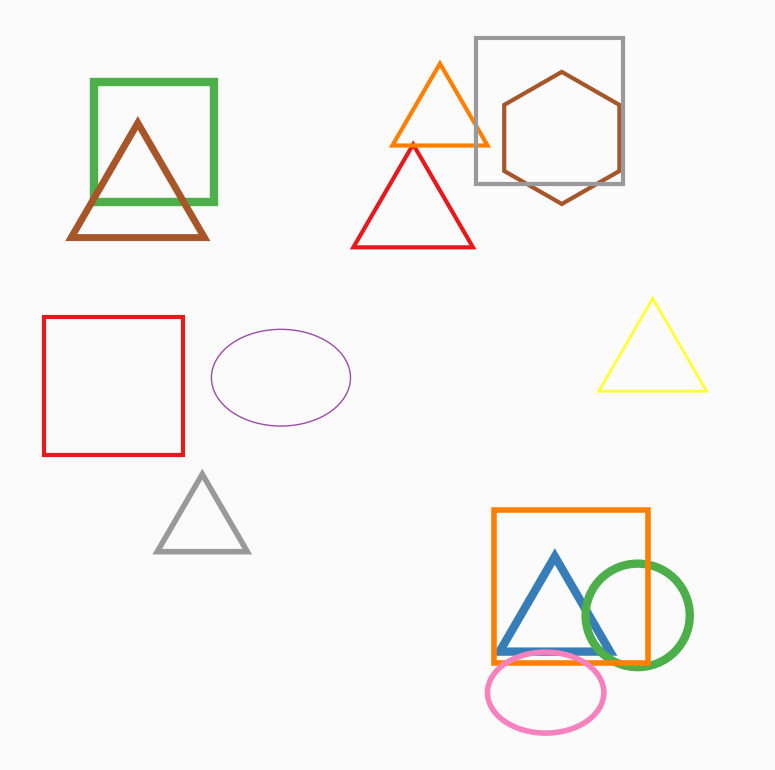[{"shape": "triangle", "thickness": 1.5, "radius": 0.45, "center": [0.533, 0.723]}, {"shape": "square", "thickness": 1.5, "radius": 0.45, "center": [0.146, 0.499]}, {"shape": "triangle", "thickness": 3, "radius": 0.41, "center": [0.716, 0.195]}, {"shape": "square", "thickness": 3, "radius": 0.39, "center": [0.199, 0.816]}, {"shape": "circle", "thickness": 3, "radius": 0.34, "center": [0.823, 0.201]}, {"shape": "oval", "thickness": 0.5, "radius": 0.45, "center": [0.363, 0.509]}, {"shape": "square", "thickness": 2, "radius": 0.5, "center": [0.737, 0.238]}, {"shape": "triangle", "thickness": 1.5, "radius": 0.35, "center": [0.568, 0.846]}, {"shape": "triangle", "thickness": 1, "radius": 0.4, "center": [0.842, 0.532]}, {"shape": "triangle", "thickness": 2.5, "radius": 0.5, "center": [0.178, 0.741]}, {"shape": "hexagon", "thickness": 1.5, "radius": 0.43, "center": [0.725, 0.821]}, {"shape": "oval", "thickness": 2, "radius": 0.38, "center": [0.704, 0.101]}, {"shape": "triangle", "thickness": 2, "radius": 0.34, "center": [0.261, 0.317]}, {"shape": "square", "thickness": 1.5, "radius": 0.47, "center": [0.709, 0.856]}]